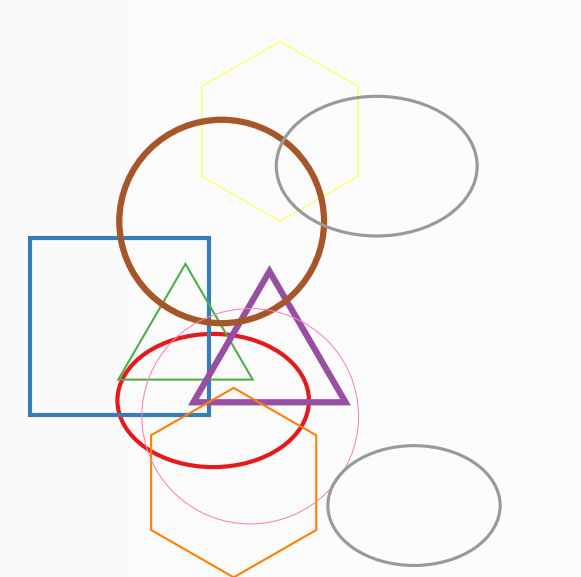[{"shape": "oval", "thickness": 2, "radius": 0.82, "center": [0.367, 0.306]}, {"shape": "square", "thickness": 2, "radius": 0.77, "center": [0.206, 0.433]}, {"shape": "triangle", "thickness": 1, "radius": 0.67, "center": [0.319, 0.409]}, {"shape": "triangle", "thickness": 3, "radius": 0.76, "center": [0.464, 0.378]}, {"shape": "hexagon", "thickness": 1, "radius": 0.82, "center": [0.402, 0.163]}, {"shape": "hexagon", "thickness": 0.5, "radius": 0.78, "center": [0.482, 0.772]}, {"shape": "circle", "thickness": 3, "radius": 0.88, "center": [0.381, 0.616]}, {"shape": "circle", "thickness": 0.5, "radius": 0.93, "center": [0.43, 0.278]}, {"shape": "oval", "thickness": 1.5, "radius": 0.86, "center": [0.648, 0.711]}, {"shape": "oval", "thickness": 1.5, "radius": 0.74, "center": [0.712, 0.124]}]